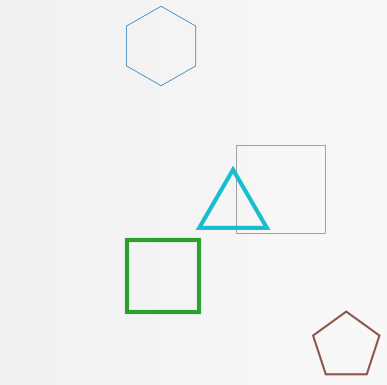[{"shape": "hexagon", "thickness": 0.5, "radius": 0.52, "center": [0.416, 0.881]}, {"shape": "square", "thickness": 3, "radius": 0.46, "center": [0.42, 0.283]}, {"shape": "pentagon", "thickness": 1.5, "radius": 0.45, "center": [0.894, 0.101]}, {"shape": "square", "thickness": 0.5, "radius": 0.57, "center": [0.723, 0.509]}, {"shape": "triangle", "thickness": 3, "radius": 0.5, "center": [0.601, 0.458]}]